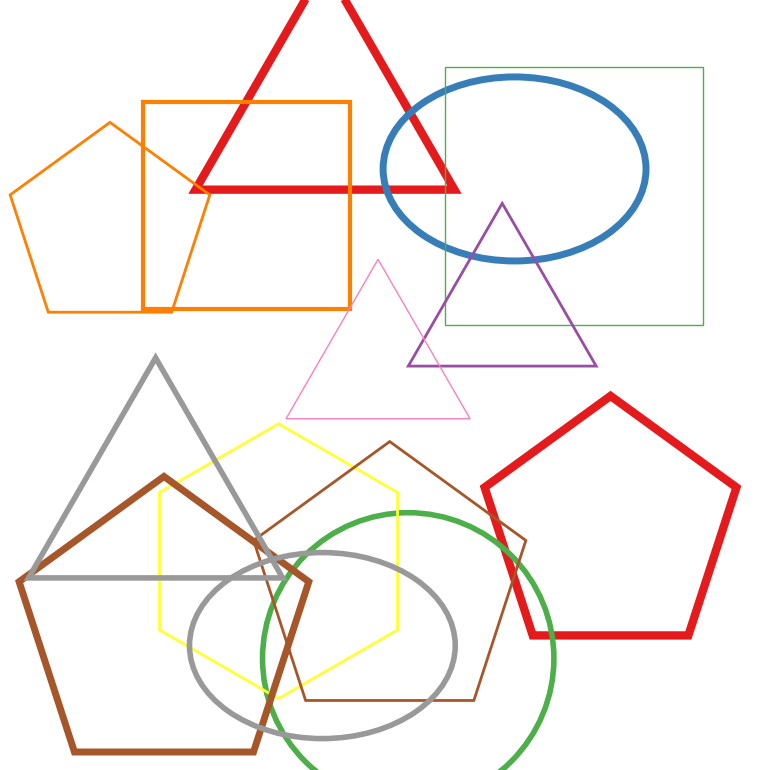[{"shape": "pentagon", "thickness": 3, "radius": 0.86, "center": [0.793, 0.314]}, {"shape": "triangle", "thickness": 3, "radius": 0.97, "center": [0.422, 0.851]}, {"shape": "oval", "thickness": 2.5, "radius": 0.85, "center": [0.668, 0.781]}, {"shape": "square", "thickness": 0.5, "radius": 0.84, "center": [0.745, 0.745]}, {"shape": "circle", "thickness": 2, "radius": 0.95, "center": [0.53, 0.145]}, {"shape": "triangle", "thickness": 1, "radius": 0.7, "center": [0.652, 0.595]}, {"shape": "square", "thickness": 1.5, "radius": 0.67, "center": [0.32, 0.733]}, {"shape": "pentagon", "thickness": 1, "radius": 0.68, "center": [0.143, 0.705]}, {"shape": "hexagon", "thickness": 1, "radius": 0.89, "center": [0.362, 0.271]}, {"shape": "pentagon", "thickness": 1, "radius": 0.93, "center": [0.506, 0.241]}, {"shape": "pentagon", "thickness": 2.5, "radius": 0.99, "center": [0.213, 0.183]}, {"shape": "triangle", "thickness": 0.5, "radius": 0.69, "center": [0.491, 0.525]}, {"shape": "triangle", "thickness": 2, "radius": 0.95, "center": [0.202, 0.345]}, {"shape": "oval", "thickness": 2, "radius": 0.86, "center": [0.419, 0.162]}]